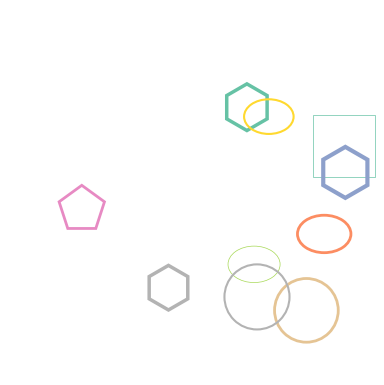[{"shape": "hexagon", "thickness": 2.5, "radius": 0.3, "center": [0.641, 0.722]}, {"shape": "square", "thickness": 0.5, "radius": 0.4, "center": [0.893, 0.622]}, {"shape": "oval", "thickness": 2, "radius": 0.35, "center": [0.842, 0.392]}, {"shape": "hexagon", "thickness": 3, "radius": 0.33, "center": [0.897, 0.552]}, {"shape": "pentagon", "thickness": 2, "radius": 0.31, "center": [0.212, 0.457]}, {"shape": "oval", "thickness": 0.5, "radius": 0.34, "center": [0.66, 0.313]}, {"shape": "oval", "thickness": 1.5, "radius": 0.32, "center": [0.698, 0.697]}, {"shape": "circle", "thickness": 2, "radius": 0.41, "center": [0.796, 0.194]}, {"shape": "hexagon", "thickness": 2.5, "radius": 0.29, "center": [0.438, 0.253]}, {"shape": "circle", "thickness": 1.5, "radius": 0.42, "center": [0.667, 0.229]}]